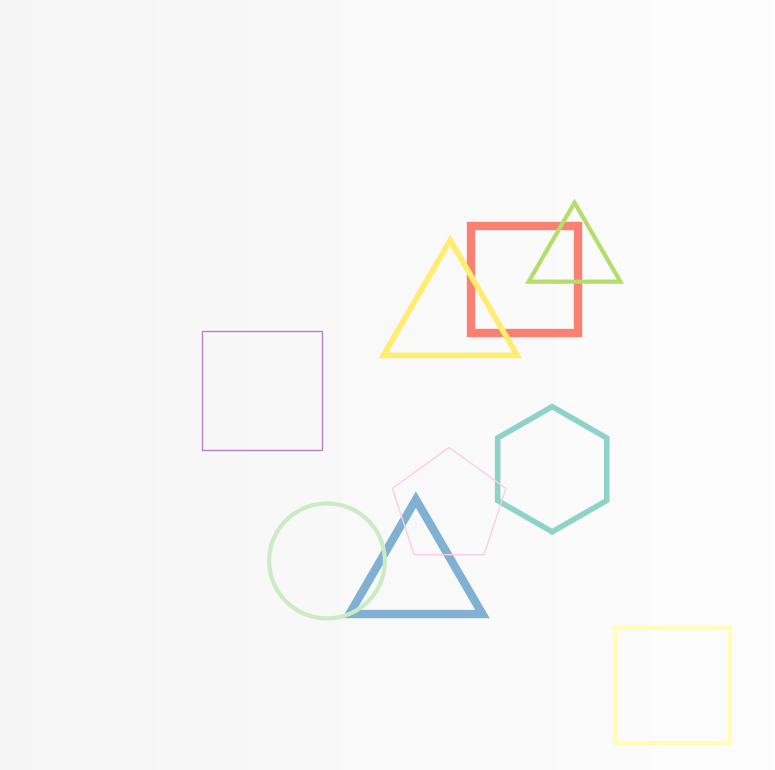[{"shape": "hexagon", "thickness": 2, "radius": 0.41, "center": [0.712, 0.391]}, {"shape": "square", "thickness": 1.5, "radius": 0.37, "center": [0.868, 0.11]}, {"shape": "square", "thickness": 3, "radius": 0.35, "center": [0.677, 0.637]}, {"shape": "triangle", "thickness": 3, "radius": 0.5, "center": [0.537, 0.252]}, {"shape": "triangle", "thickness": 1.5, "radius": 0.34, "center": [0.741, 0.668]}, {"shape": "pentagon", "thickness": 0.5, "radius": 0.38, "center": [0.579, 0.342]}, {"shape": "square", "thickness": 0.5, "radius": 0.39, "center": [0.338, 0.493]}, {"shape": "circle", "thickness": 1.5, "radius": 0.37, "center": [0.422, 0.272]}, {"shape": "triangle", "thickness": 2, "radius": 0.5, "center": [0.581, 0.588]}]